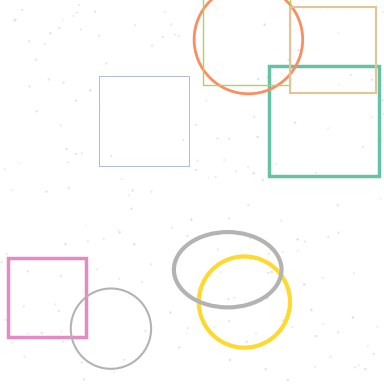[{"shape": "square", "thickness": 2.5, "radius": 0.71, "center": [0.842, 0.686]}, {"shape": "circle", "thickness": 2, "radius": 0.7, "center": [0.645, 0.897]}, {"shape": "square", "thickness": 0.5, "radius": 0.59, "center": [0.375, 0.685]}, {"shape": "square", "thickness": 2.5, "radius": 0.51, "center": [0.123, 0.228]}, {"shape": "square", "thickness": 1, "radius": 0.57, "center": [0.64, 0.893]}, {"shape": "circle", "thickness": 3, "radius": 0.59, "center": [0.635, 0.215]}, {"shape": "square", "thickness": 1.5, "radius": 0.56, "center": [0.865, 0.87]}, {"shape": "circle", "thickness": 1.5, "radius": 0.52, "center": [0.288, 0.146]}, {"shape": "oval", "thickness": 3, "radius": 0.7, "center": [0.591, 0.299]}]